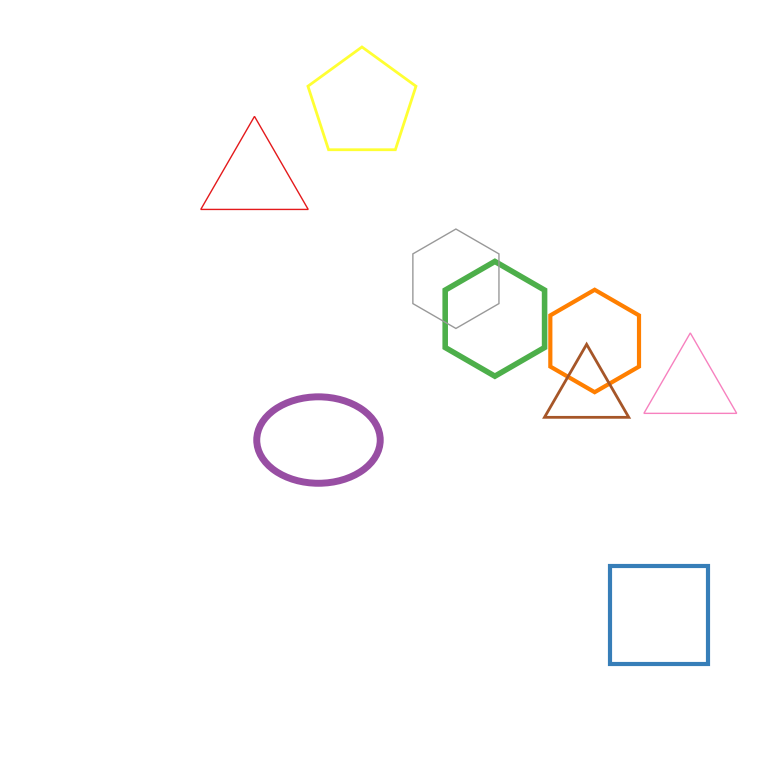[{"shape": "triangle", "thickness": 0.5, "radius": 0.4, "center": [0.331, 0.768]}, {"shape": "square", "thickness": 1.5, "radius": 0.32, "center": [0.856, 0.201]}, {"shape": "hexagon", "thickness": 2, "radius": 0.37, "center": [0.643, 0.586]}, {"shape": "oval", "thickness": 2.5, "radius": 0.4, "center": [0.414, 0.429]}, {"shape": "hexagon", "thickness": 1.5, "radius": 0.33, "center": [0.772, 0.557]}, {"shape": "pentagon", "thickness": 1, "radius": 0.37, "center": [0.47, 0.865]}, {"shape": "triangle", "thickness": 1, "radius": 0.32, "center": [0.762, 0.49]}, {"shape": "triangle", "thickness": 0.5, "radius": 0.35, "center": [0.897, 0.498]}, {"shape": "hexagon", "thickness": 0.5, "radius": 0.32, "center": [0.592, 0.638]}]